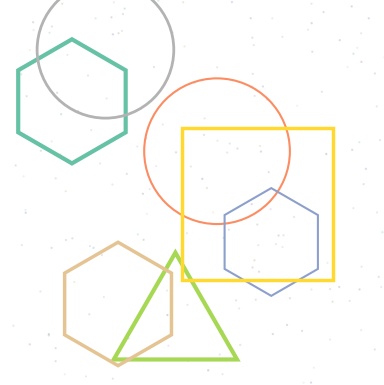[{"shape": "hexagon", "thickness": 3, "radius": 0.81, "center": [0.187, 0.737]}, {"shape": "circle", "thickness": 1.5, "radius": 0.95, "center": [0.564, 0.607]}, {"shape": "hexagon", "thickness": 1.5, "radius": 0.7, "center": [0.705, 0.371]}, {"shape": "triangle", "thickness": 3, "radius": 0.92, "center": [0.456, 0.159]}, {"shape": "square", "thickness": 2.5, "radius": 0.98, "center": [0.668, 0.47]}, {"shape": "hexagon", "thickness": 2.5, "radius": 0.8, "center": [0.307, 0.21]}, {"shape": "circle", "thickness": 2, "radius": 0.89, "center": [0.274, 0.871]}]